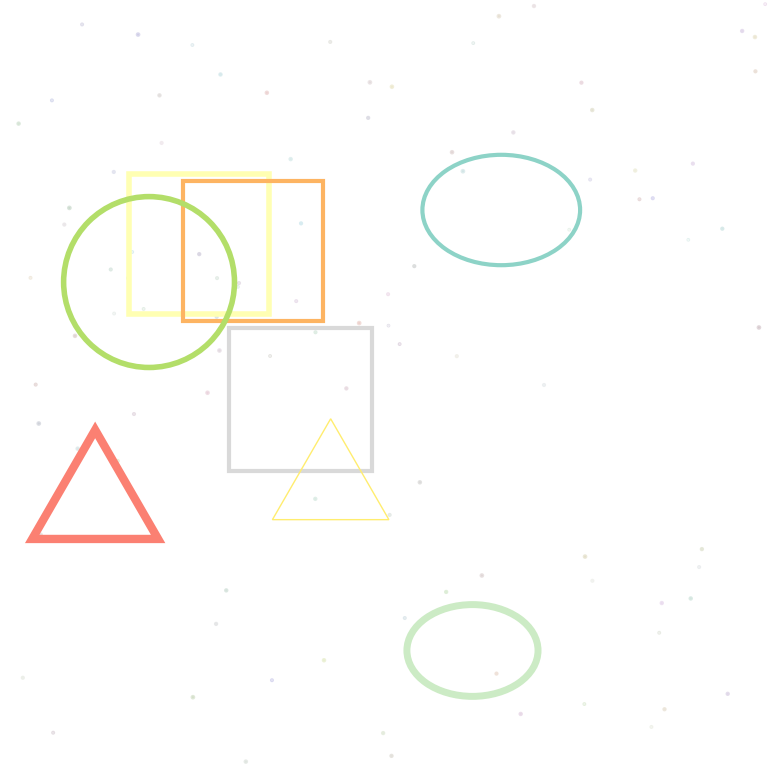[{"shape": "oval", "thickness": 1.5, "radius": 0.51, "center": [0.651, 0.727]}, {"shape": "square", "thickness": 2, "radius": 0.45, "center": [0.258, 0.684]}, {"shape": "triangle", "thickness": 3, "radius": 0.47, "center": [0.124, 0.347]}, {"shape": "square", "thickness": 1.5, "radius": 0.45, "center": [0.328, 0.674]}, {"shape": "circle", "thickness": 2, "radius": 0.55, "center": [0.194, 0.634]}, {"shape": "square", "thickness": 1.5, "radius": 0.46, "center": [0.39, 0.482]}, {"shape": "oval", "thickness": 2.5, "radius": 0.43, "center": [0.614, 0.155]}, {"shape": "triangle", "thickness": 0.5, "radius": 0.44, "center": [0.429, 0.369]}]